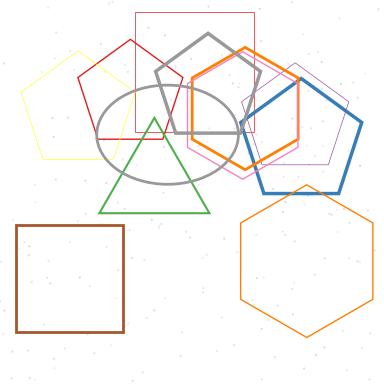[{"shape": "square", "thickness": 0.5, "radius": 0.77, "center": [0.505, 0.813]}, {"shape": "pentagon", "thickness": 1, "radius": 0.72, "center": [0.339, 0.754]}, {"shape": "pentagon", "thickness": 2.5, "radius": 0.83, "center": [0.783, 0.631]}, {"shape": "triangle", "thickness": 1.5, "radius": 0.83, "center": [0.401, 0.529]}, {"shape": "pentagon", "thickness": 0.5, "radius": 0.73, "center": [0.767, 0.69]}, {"shape": "hexagon", "thickness": 1, "radius": 0.99, "center": [0.797, 0.322]}, {"shape": "hexagon", "thickness": 2, "radius": 0.79, "center": [0.637, 0.718]}, {"shape": "pentagon", "thickness": 0.5, "radius": 0.78, "center": [0.203, 0.712]}, {"shape": "square", "thickness": 2, "radius": 0.69, "center": [0.181, 0.277]}, {"shape": "hexagon", "thickness": 1, "radius": 0.83, "center": [0.63, 0.7]}, {"shape": "oval", "thickness": 2, "radius": 0.92, "center": [0.435, 0.65]}, {"shape": "pentagon", "thickness": 2.5, "radius": 0.72, "center": [0.541, 0.77]}]